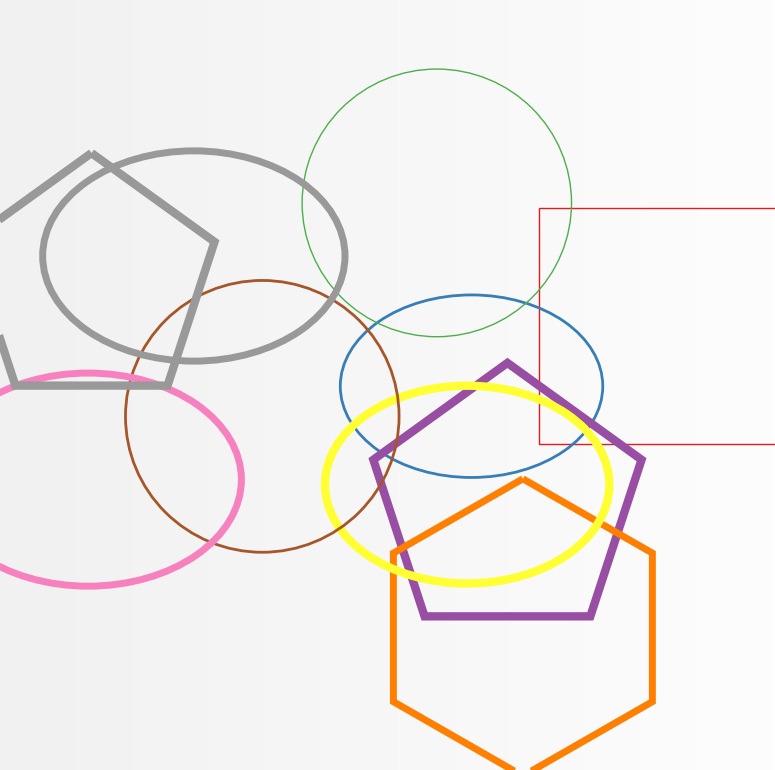[{"shape": "square", "thickness": 0.5, "radius": 0.77, "center": [0.849, 0.577]}, {"shape": "oval", "thickness": 1, "radius": 0.85, "center": [0.608, 0.498]}, {"shape": "circle", "thickness": 0.5, "radius": 0.87, "center": [0.564, 0.737]}, {"shape": "pentagon", "thickness": 3, "radius": 0.91, "center": [0.655, 0.347]}, {"shape": "hexagon", "thickness": 2.5, "radius": 0.96, "center": [0.675, 0.185]}, {"shape": "oval", "thickness": 3, "radius": 0.92, "center": [0.603, 0.371]}, {"shape": "circle", "thickness": 1, "radius": 0.88, "center": [0.338, 0.459]}, {"shape": "oval", "thickness": 2.5, "radius": 0.99, "center": [0.114, 0.377]}, {"shape": "pentagon", "thickness": 3, "radius": 0.83, "center": [0.118, 0.634]}, {"shape": "oval", "thickness": 2.5, "radius": 0.98, "center": [0.25, 0.668]}]